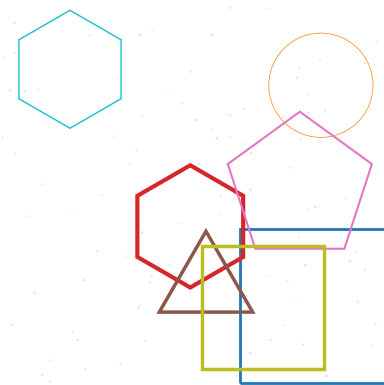[{"shape": "square", "thickness": 2, "radius": 1.0, "center": [0.823, 0.206]}, {"shape": "circle", "thickness": 0.5, "radius": 0.68, "center": [0.833, 0.779]}, {"shape": "hexagon", "thickness": 3, "radius": 0.79, "center": [0.494, 0.412]}, {"shape": "triangle", "thickness": 2.5, "radius": 0.7, "center": [0.535, 0.259]}, {"shape": "pentagon", "thickness": 1.5, "radius": 0.98, "center": [0.779, 0.513]}, {"shape": "square", "thickness": 2.5, "radius": 0.8, "center": [0.683, 0.2]}, {"shape": "hexagon", "thickness": 1, "radius": 0.77, "center": [0.182, 0.82]}]